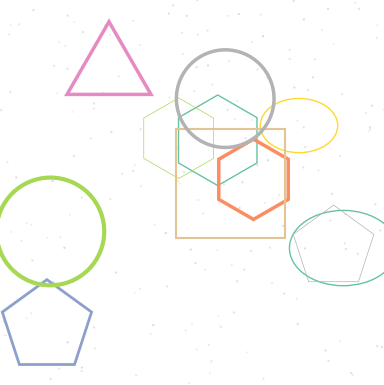[{"shape": "hexagon", "thickness": 1, "radius": 0.59, "center": [0.566, 0.636]}, {"shape": "oval", "thickness": 1, "radius": 0.7, "center": [0.892, 0.356]}, {"shape": "hexagon", "thickness": 2.5, "radius": 0.52, "center": [0.658, 0.534]}, {"shape": "pentagon", "thickness": 2, "radius": 0.61, "center": [0.122, 0.152]}, {"shape": "triangle", "thickness": 2.5, "radius": 0.63, "center": [0.283, 0.818]}, {"shape": "hexagon", "thickness": 0.5, "radius": 0.52, "center": [0.464, 0.641]}, {"shape": "circle", "thickness": 3, "radius": 0.7, "center": [0.131, 0.399]}, {"shape": "oval", "thickness": 1, "radius": 0.5, "center": [0.777, 0.674]}, {"shape": "square", "thickness": 1.5, "radius": 0.71, "center": [0.599, 0.524]}, {"shape": "pentagon", "thickness": 0.5, "radius": 0.55, "center": [0.866, 0.357]}, {"shape": "circle", "thickness": 2.5, "radius": 0.63, "center": [0.585, 0.744]}]